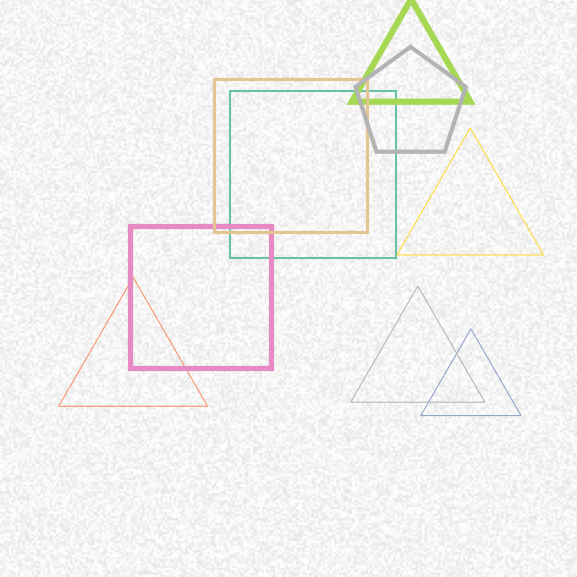[{"shape": "square", "thickness": 1, "radius": 0.72, "center": [0.542, 0.697]}, {"shape": "triangle", "thickness": 0.5, "radius": 0.74, "center": [0.231, 0.37]}, {"shape": "triangle", "thickness": 0.5, "radius": 0.5, "center": [0.815, 0.33]}, {"shape": "square", "thickness": 2.5, "radius": 0.61, "center": [0.347, 0.485]}, {"shape": "triangle", "thickness": 3, "radius": 0.59, "center": [0.712, 0.882]}, {"shape": "triangle", "thickness": 0.5, "radius": 0.73, "center": [0.814, 0.631]}, {"shape": "square", "thickness": 1.5, "radius": 0.66, "center": [0.503, 0.73]}, {"shape": "triangle", "thickness": 0.5, "radius": 0.67, "center": [0.723, 0.37]}, {"shape": "pentagon", "thickness": 2, "radius": 0.5, "center": [0.711, 0.818]}]